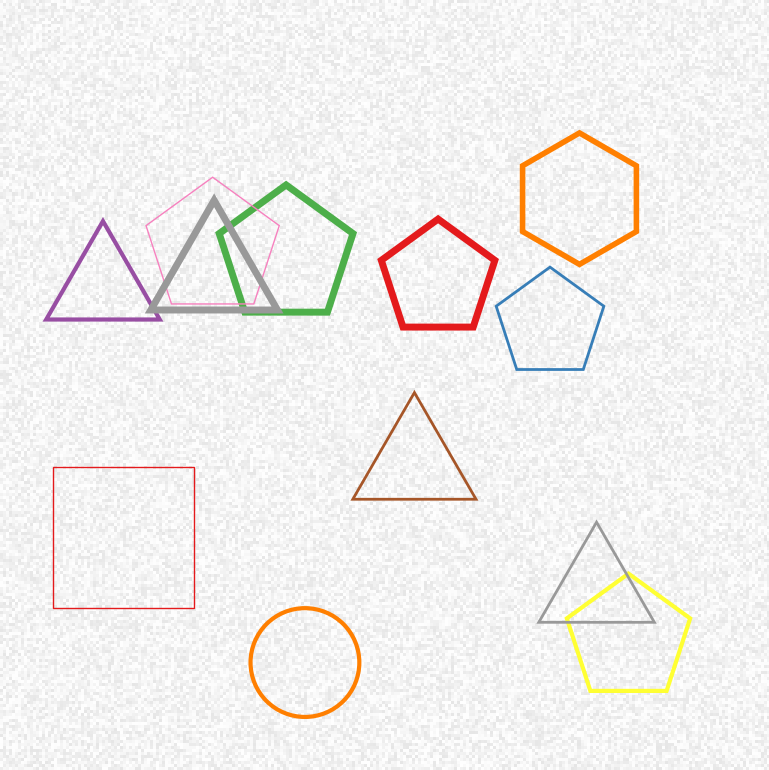[{"shape": "pentagon", "thickness": 2.5, "radius": 0.39, "center": [0.569, 0.638]}, {"shape": "square", "thickness": 0.5, "radius": 0.46, "center": [0.161, 0.302]}, {"shape": "pentagon", "thickness": 1, "radius": 0.37, "center": [0.714, 0.58]}, {"shape": "pentagon", "thickness": 2.5, "radius": 0.46, "center": [0.372, 0.668]}, {"shape": "triangle", "thickness": 1.5, "radius": 0.43, "center": [0.134, 0.628]}, {"shape": "hexagon", "thickness": 2, "radius": 0.43, "center": [0.753, 0.742]}, {"shape": "circle", "thickness": 1.5, "radius": 0.35, "center": [0.396, 0.14]}, {"shape": "pentagon", "thickness": 1.5, "radius": 0.42, "center": [0.816, 0.171]}, {"shape": "triangle", "thickness": 1, "radius": 0.46, "center": [0.538, 0.398]}, {"shape": "pentagon", "thickness": 0.5, "radius": 0.45, "center": [0.276, 0.679]}, {"shape": "triangle", "thickness": 1, "radius": 0.43, "center": [0.775, 0.235]}, {"shape": "triangle", "thickness": 2.5, "radius": 0.47, "center": [0.278, 0.645]}]